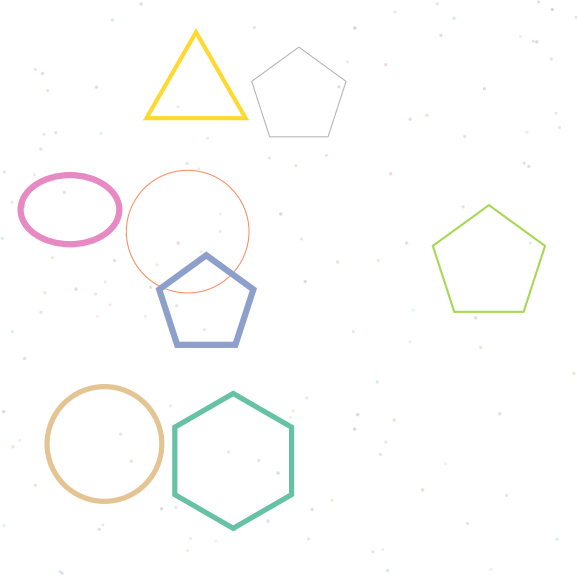[{"shape": "hexagon", "thickness": 2.5, "radius": 0.58, "center": [0.404, 0.201]}, {"shape": "circle", "thickness": 0.5, "radius": 0.53, "center": [0.325, 0.598]}, {"shape": "pentagon", "thickness": 3, "radius": 0.43, "center": [0.357, 0.471]}, {"shape": "oval", "thickness": 3, "radius": 0.43, "center": [0.121, 0.636]}, {"shape": "pentagon", "thickness": 1, "radius": 0.51, "center": [0.847, 0.542]}, {"shape": "triangle", "thickness": 2, "radius": 0.5, "center": [0.339, 0.844]}, {"shape": "circle", "thickness": 2.5, "radius": 0.5, "center": [0.181, 0.23]}, {"shape": "pentagon", "thickness": 0.5, "radius": 0.43, "center": [0.518, 0.832]}]